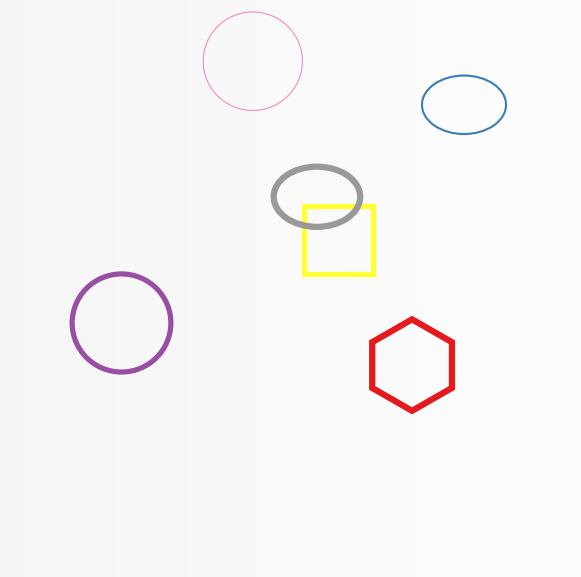[{"shape": "hexagon", "thickness": 3, "radius": 0.4, "center": [0.709, 0.367]}, {"shape": "oval", "thickness": 1, "radius": 0.36, "center": [0.798, 0.818]}, {"shape": "circle", "thickness": 2.5, "radius": 0.42, "center": [0.209, 0.44]}, {"shape": "square", "thickness": 2.5, "radius": 0.29, "center": [0.582, 0.584]}, {"shape": "circle", "thickness": 0.5, "radius": 0.43, "center": [0.435, 0.893]}, {"shape": "oval", "thickness": 3, "radius": 0.37, "center": [0.545, 0.658]}]